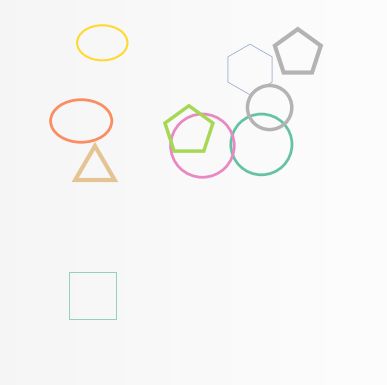[{"shape": "circle", "thickness": 2, "radius": 0.39, "center": [0.675, 0.625]}, {"shape": "square", "thickness": 0.5, "radius": 0.3, "center": [0.239, 0.232]}, {"shape": "oval", "thickness": 2, "radius": 0.39, "center": [0.21, 0.686]}, {"shape": "hexagon", "thickness": 0.5, "radius": 0.33, "center": [0.645, 0.82]}, {"shape": "circle", "thickness": 2, "radius": 0.41, "center": [0.522, 0.622]}, {"shape": "pentagon", "thickness": 2.5, "radius": 0.33, "center": [0.488, 0.66]}, {"shape": "oval", "thickness": 1.5, "radius": 0.32, "center": [0.264, 0.889]}, {"shape": "triangle", "thickness": 3, "radius": 0.3, "center": [0.245, 0.562]}, {"shape": "circle", "thickness": 2.5, "radius": 0.29, "center": [0.696, 0.721]}, {"shape": "pentagon", "thickness": 3, "radius": 0.31, "center": [0.769, 0.862]}]